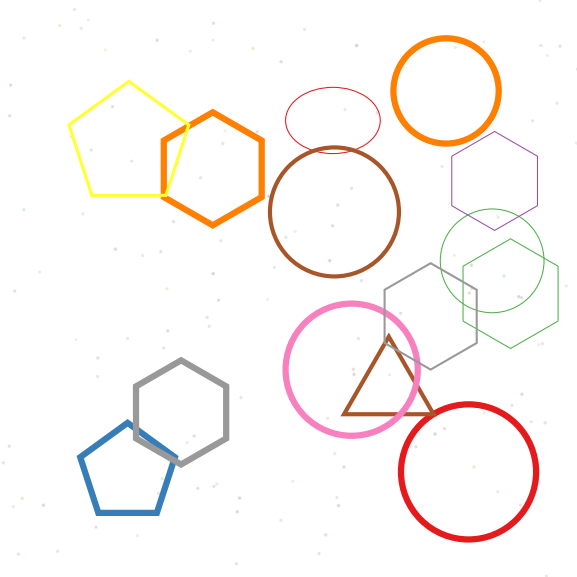[{"shape": "oval", "thickness": 0.5, "radius": 0.41, "center": [0.576, 0.791]}, {"shape": "circle", "thickness": 3, "radius": 0.58, "center": [0.811, 0.182]}, {"shape": "pentagon", "thickness": 3, "radius": 0.43, "center": [0.221, 0.181]}, {"shape": "hexagon", "thickness": 0.5, "radius": 0.47, "center": [0.884, 0.491]}, {"shape": "circle", "thickness": 0.5, "radius": 0.45, "center": [0.852, 0.547]}, {"shape": "hexagon", "thickness": 0.5, "radius": 0.43, "center": [0.856, 0.686]}, {"shape": "circle", "thickness": 3, "radius": 0.46, "center": [0.772, 0.842]}, {"shape": "hexagon", "thickness": 3, "radius": 0.49, "center": [0.368, 0.707]}, {"shape": "pentagon", "thickness": 1.5, "radius": 0.55, "center": [0.223, 0.749]}, {"shape": "triangle", "thickness": 2, "radius": 0.45, "center": [0.673, 0.327]}, {"shape": "circle", "thickness": 2, "radius": 0.56, "center": [0.579, 0.632]}, {"shape": "circle", "thickness": 3, "radius": 0.57, "center": [0.609, 0.359]}, {"shape": "hexagon", "thickness": 3, "radius": 0.45, "center": [0.314, 0.285]}, {"shape": "hexagon", "thickness": 1, "radius": 0.46, "center": [0.746, 0.451]}]